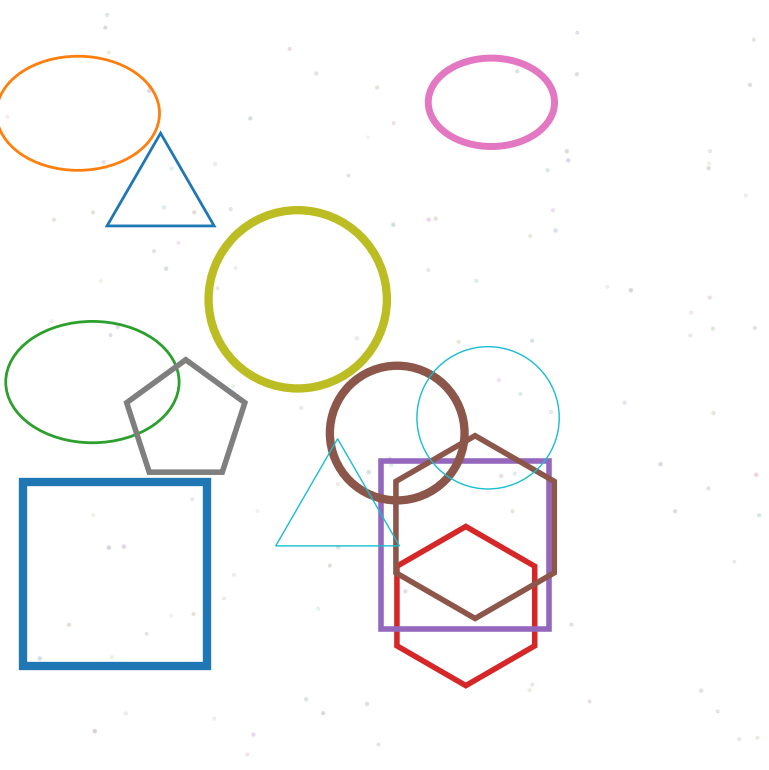[{"shape": "triangle", "thickness": 1, "radius": 0.4, "center": [0.209, 0.747]}, {"shape": "square", "thickness": 3, "radius": 0.6, "center": [0.149, 0.254]}, {"shape": "oval", "thickness": 1, "radius": 0.53, "center": [0.101, 0.853]}, {"shape": "oval", "thickness": 1, "radius": 0.56, "center": [0.12, 0.504]}, {"shape": "hexagon", "thickness": 2, "radius": 0.52, "center": [0.605, 0.213]}, {"shape": "square", "thickness": 2, "radius": 0.54, "center": [0.604, 0.292]}, {"shape": "circle", "thickness": 3, "radius": 0.44, "center": [0.516, 0.438]}, {"shape": "hexagon", "thickness": 2, "radius": 0.59, "center": [0.617, 0.315]}, {"shape": "oval", "thickness": 2.5, "radius": 0.41, "center": [0.638, 0.867]}, {"shape": "pentagon", "thickness": 2, "radius": 0.4, "center": [0.241, 0.452]}, {"shape": "circle", "thickness": 3, "radius": 0.58, "center": [0.387, 0.611]}, {"shape": "triangle", "thickness": 0.5, "radius": 0.46, "center": [0.438, 0.337]}, {"shape": "circle", "thickness": 0.5, "radius": 0.46, "center": [0.634, 0.457]}]